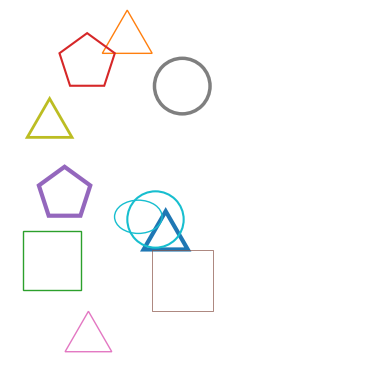[{"shape": "triangle", "thickness": 3, "radius": 0.33, "center": [0.43, 0.385]}, {"shape": "triangle", "thickness": 1, "radius": 0.37, "center": [0.33, 0.899]}, {"shape": "square", "thickness": 1, "radius": 0.38, "center": [0.136, 0.323]}, {"shape": "pentagon", "thickness": 1.5, "radius": 0.38, "center": [0.226, 0.838]}, {"shape": "pentagon", "thickness": 3, "radius": 0.35, "center": [0.168, 0.497]}, {"shape": "square", "thickness": 0.5, "radius": 0.4, "center": [0.474, 0.272]}, {"shape": "triangle", "thickness": 1, "radius": 0.35, "center": [0.23, 0.121]}, {"shape": "circle", "thickness": 2.5, "radius": 0.36, "center": [0.473, 0.776]}, {"shape": "triangle", "thickness": 2, "radius": 0.34, "center": [0.129, 0.677]}, {"shape": "oval", "thickness": 1, "radius": 0.31, "center": [0.359, 0.437]}, {"shape": "circle", "thickness": 1.5, "radius": 0.37, "center": [0.404, 0.43]}]